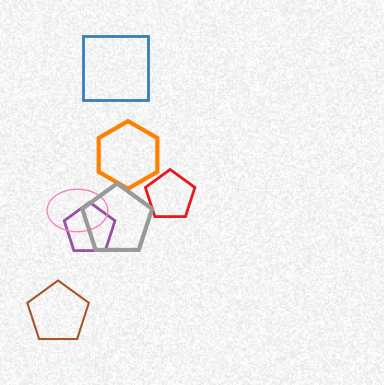[{"shape": "pentagon", "thickness": 2, "radius": 0.34, "center": [0.442, 0.492]}, {"shape": "square", "thickness": 2, "radius": 0.42, "center": [0.3, 0.822]}, {"shape": "pentagon", "thickness": 2, "radius": 0.35, "center": [0.233, 0.405]}, {"shape": "hexagon", "thickness": 3, "radius": 0.44, "center": [0.333, 0.598]}, {"shape": "pentagon", "thickness": 1.5, "radius": 0.42, "center": [0.151, 0.187]}, {"shape": "oval", "thickness": 1, "radius": 0.39, "center": [0.201, 0.453]}, {"shape": "pentagon", "thickness": 3, "radius": 0.48, "center": [0.304, 0.428]}]